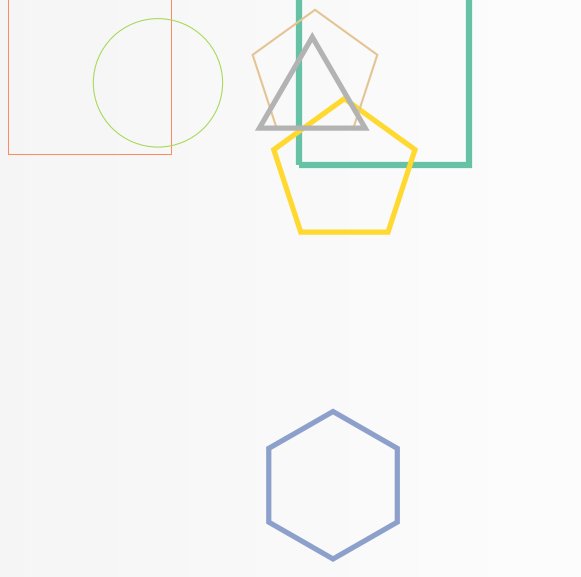[{"shape": "square", "thickness": 3, "radius": 0.73, "center": [0.661, 0.86]}, {"shape": "square", "thickness": 0.5, "radius": 0.7, "center": [0.154, 0.873]}, {"shape": "hexagon", "thickness": 2.5, "radius": 0.64, "center": [0.573, 0.159]}, {"shape": "circle", "thickness": 0.5, "radius": 0.56, "center": [0.272, 0.856]}, {"shape": "pentagon", "thickness": 2.5, "radius": 0.64, "center": [0.592, 0.701]}, {"shape": "pentagon", "thickness": 1, "radius": 0.56, "center": [0.542, 0.869]}, {"shape": "triangle", "thickness": 2.5, "radius": 0.53, "center": [0.537, 0.83]}]